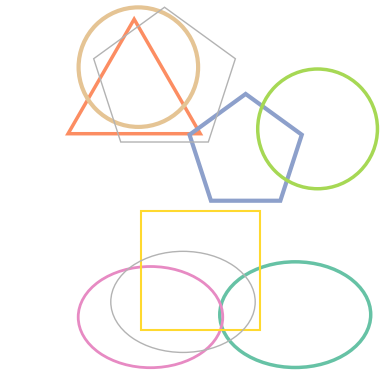[{"shape": "oval", "thickness": 2.5, "radius": 0.98, "center": [0.767, 0.183]}, {"shape": "triangle", "thickness": 2.5, "radius": 0.99, "center": [0.348, 0.752]}, {"shape": "pentagon", "thickness": 3, "radius": 0.77, "center": [0.638, 0.603]}, {"shape": "oval", "thickness": 2, "radius": 0.94, "center": [0.391, 0.176]}, {"shape": "circle", "thickness": 2.5, "radius": 0.78, "center": [0.825, 0.665]}, {"shape": "square", "thickness": 1.5, "radius": 0.77, "center": [0.521, 0.297]}, {"shape": "circle", "thickness": 3, "radius": 0.78, "center": [0.359, 0.826]}, {"shape": "pentagon", "thickness": 1, "radius": 0.97, "center": [0.427, 0.788]}, {"shape": "oval", "thickness": 1, "radius": 0.94, "center": [0.475, 0.216]}]